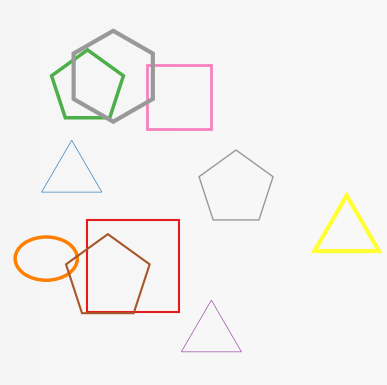[{"shape": "square", "thickness": 1.5, "radius": 0.6, "center": [0.343, 0.309]}, {"shape": "triangle", "thickness": 0.5, "radius": 0.45, "center": [0.185, 0.546]}, {"shape": "pentagon", "thickness": 2.5, "radius": 0.49, "center": [0.226, 0.773]}, {"shape": "triangle", "thickness": 0.5, "radius": 0.45, "center": [0.545, 0.131]}, {"shape": "oval", "thickness": 2.5, "radius": 0.4, "center": [0.119, 0.328]}, {"shape": "triangle", "thickness": 3, "radius": 0.48, "center": [0.895, 0.396]}, {"shape": "pentagon", "thickness": 1.5, "radius": 0.57, "center": [0.278, 0.278]}, {"shape": "square", "thickness": 2, "radius": 0.41, "center": [0.462, 0.748]}, {"shape": "hexagon", "thickness": 3, "radius": 0.59, "center": [0.292, 0.802]}, {"shape": "pentagon", "thickness": 1, "radius": 0.5, "center": [0.609, 0.51]}]